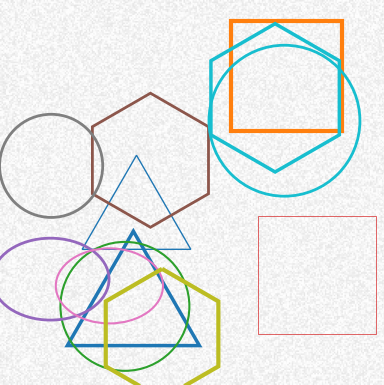[{"shape": "triangle", "thickness": 2.5, "radius": 0.99, "center": [0.346, 0.201]}, {"shape": "triangle", "thickness": 1, "radius": 0.81, "center": [0.355, 0.434]}, {"shape": "square", "thickness": 3, "radius": 0.72, "center": [0.744, 0.803]}, {"shape": "circle", "thickness": 1.5, "radius": 0.84, "center": [0.324, 0.204]}, {"shape": "square", "thickness": 0.5, "radius": 0.77, "center": [0.823, 0.285]}, {"shape": "oval", "thickness": 2, "radius": 0.76, "center": [0.131, 0.275]}, {"shape": "hexagon", "thickness": 2, "radius": 0.87, "center": [0.391, 0.584]}, {"shape": "oval", "thickness": 1.5, "radius": 0.7, "center": [0.284, 0.257]}, {"shape": "circle", "thickness": 2, "radius": 0.67, "center": [0.133, 0.569]}, {"shape": "hexagon", "thickness": 3, "radius": 0.84, "center": [0.421, 0.133]}, {"shape": "hexagon", "thickness": 2.5, "radius": 0.96, "center": [0.715, 0.746]}, {"shape": "circle", "thickness": 2, "radius": 0.98, "center": [0.739, 0.686]}]